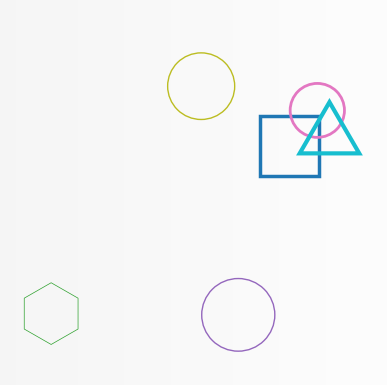[{"shape": "square", "thickness": 2.5, "radius": 0.38, "center": [0.747, 0.621]}, {"shape": "hexagon", "thickness": 0.5, "radius": 0.4, "center": [0.132, 0.185]}, {"shape": "circle", "thickness": 1, "radius": 0.47, "center": [0.615, 0.182]}, {"shape": "circle", "thickness": 2, "radius": 0.35, "center": [0.819, 0.713]}, {"shape": "circle", "thickness": 1, "radius": 0.43, "center": [0.519, 0.776]}, {"shape": "triangle", "thickness": 3, "radius": 0.44, "center": [0.85, 0.646]}]